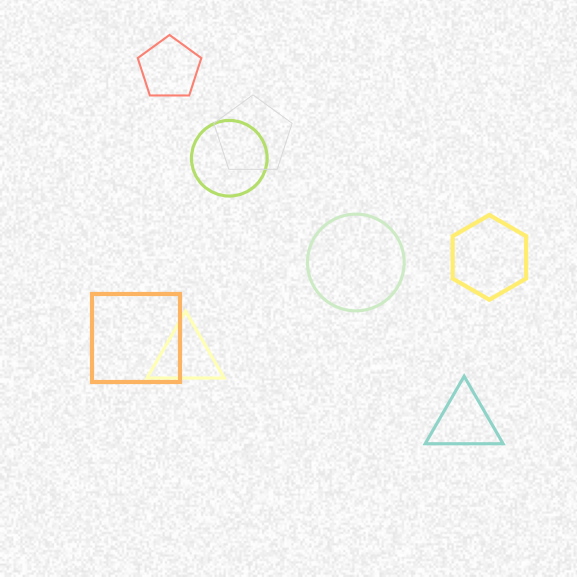[{"shape": "triangle", "thickness": 1.5, "radius": 0.39, "center": [0.804, 0.27]}, {"shape": "triangle", "thickness": 1.5, "radius": 0.39, "center": [0.321, 0.383]}, {"shape": "pentagon", "thickness": 1, "radius": 0.29, "center": [0.294, 0.881]}, {"shape": "square", "thickness": 2, "radius": 0.38, "center": [0.236, 0.414]}, {"shape": "circle", "thickness": 1.5, "radius": 0.33, "center": [0.397, 0.725]}, {"shape": "pentagon", "thickness": 0.5, "radius": 0.36, "center": [0.438, 0.764]}, {"shape": "circle", "thickness": 1.5, "radius": 0.42, "center": [0.616, 0.545]}, {"shape": "hexagon", "thickness": 2, "radius": 0.37, "center": [0.847, 0.553]}]